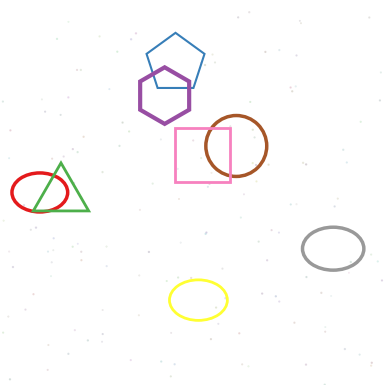[{"shape": "oval", "thickness": 2.5, "radius": 0.36, "center": [0.103, 0.5]}, {"shape": "pentagon", "thickness": 1.5, "radius": 0.4, "center": [0.456, 0.836]}, {"shape": "triangle", "thickness": 2, "radius": 0.42, "center": [0.158, 0.494]}, {"shape": "hexagon", "thickness": 3, "radius": 0.37, "center": [0.428, 0.752]}, {"shape": "oval", "thickness": 2, "radius": 0.38, "center": [0.515, 0.22]}, {"shape": "circle", "thickness": 2.5, "radius": 0.4, "center": [0.614, 0.621]}, {"shape": "square", "thickness": 2, "radius": 0.36, "center": [0.525, 0.597]}, {"shape": "oval", "thickness": 2.5, "radius": 0.4, "center": [0.865, 0.354]}]